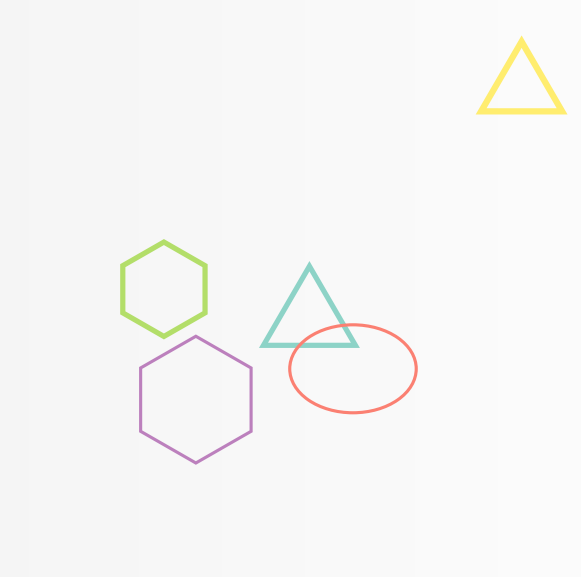[{"shape": "triangle", "thickness": 2.5, "radius": 0.46, "center": [0.532, 0.447]}, {"shape": "oval", "thickness": 1.5, "radius": 0.54, "center": [0.607, 0.361]}, {"shape": "hexagon", "thickness": 2.5, "radius": 0.41, "center": [0.282, 0.498]}, {"shape": "hexagon", "thickness": 1.5, "radius": 0.55, "center": [0.337, 0.307]}, {"shape": "triangle", "thickness": 3, "radius": 0.4, "center": [0.897, 0.847]}]